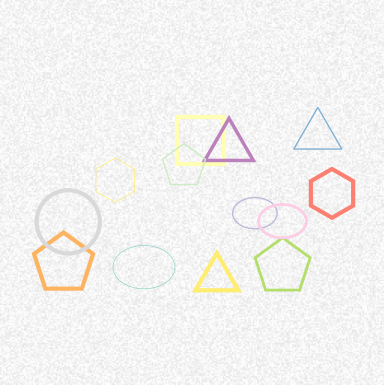[{"shape": "oval", "thickness": 0.5, "radius": 0.4, "center": [0.374, 0.306]}, {"shape": "square", "thickness": 3, "radius": 0.31, "center": [0.52, 0.635]}, {"shape": "oval", "thickness": 1, "radius": 0.29, "center": [0.662, 0.446]}, {"shape": "hexagon", "thickness": 3, "radius": 0.32, "center": [0.862, 0.498]}, {"shape": "triangle", "thickness": 1, "radius": 0.36, "center": [0.825, 0.649]}, {"shape": "pentagon", "thickness": 3, "radius": 0.4, "center": [0.165, 0.316]}, {"shape": "pentagon", "thickness": 2, "radius": 0.38, "center": [0.734, 0.307]}, {"shape": "oval", "thickness": 2, "radius": 0.31, "center": [0.734, 0.426]}, {"shape": "circle", "thickness": 3, "radius": 0.41, "center": [0.177, 0.424]}, {"shape": "triangle", "thickness": 2.5, "radius": 0.36, "center": [0.595, 0.62]}, {"shape": "pentagon", "thickness": 1, "radius": 0.29, "center": [0.478, 0.568]}, {"shape": "hexagon", "thickness": 0.5, "radius": 0.29, "center": [0.299, 0.532]}, {"shape": "triangle", "thickness": 3, "radius": 0.32, "center": [0.563, 0.278]}]